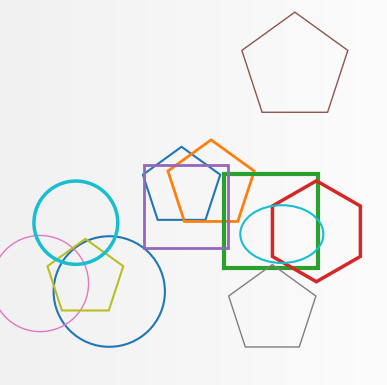[{"shape": "pentagon", "thickness": 1.5, "radius": 0.52, "center": [0.469, 0.514]}, {"shape": "circle", "thickness": 1.5, "radius": 0.72, "center": [0.282, 0.243]}, {"shape": "pentagon", "thickness": 2, "radius": 0.59, "center": [0.545, 0.52]}, {"shape": "square", "thickness": 3, "radius": 0.61, "center": [0.699, 0.426]}, {"shape": "hexagon", "thickness": 2.5, "radius": 0.66, "center": [0.817, 0.399]}, {"shape": "square", "thickness": 2, "radius": 0.54, "center": [0.48, 0.463]}, {"shape": "pentagon", "thickness": 1, "radius": 0.72, "center": [0.761, 0.825]}, {"shape": "circle", "thickness": 1, "radius": 0.62, "center": [0.104, 0.264]}, {"shape": "pentagon", "thickness": 1, "radius": 0.59, "center": [0.703, 0.195]}, {"shape": "pentagon", "thickness": 1.5, "radius": 0.51, "center": [0.22, 0.277]}, {"shape": "oval", "thickness": 1.5, "radius": 0.54, "center": [0.727, 0.392]}, {"shape": "circle", "thickness": 2.5, "radius": 0.54, "center": [0.196, 0.422]}]